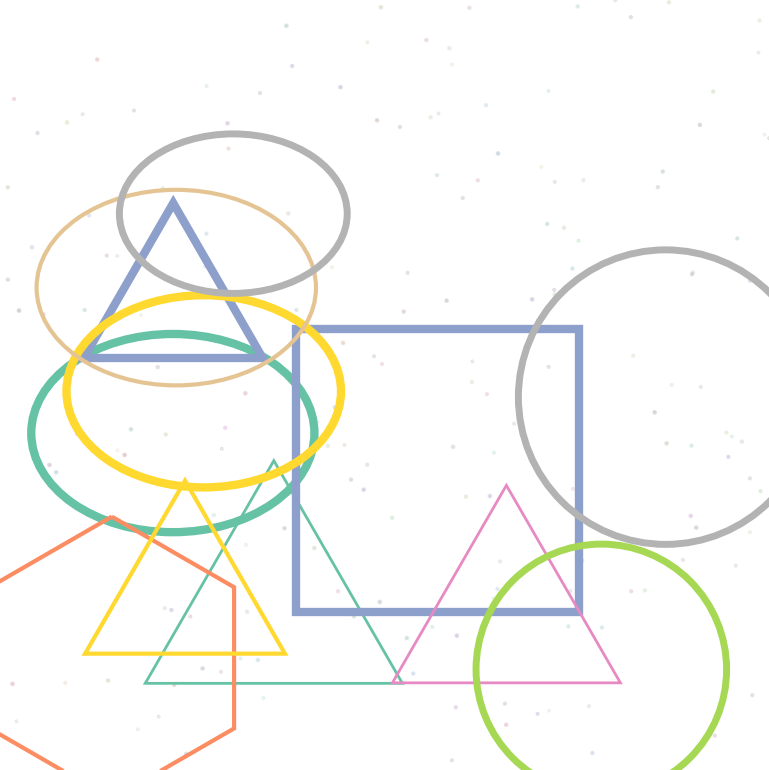[{"shape": "oval", "thickness": 3, "radius": 0.92, "center": [0.224, 0.438]}, {"shape": "triangle", "thickness": 1, "radius": 0.96, "center": [0.356, 0.209]}, {"shape": "hexagon", "thickness": 1.5, "radius": 0.92, "center": [0.145, 0.146]}, {"shape": "square", "thickness": 3, "radius": 0.92, "center": [0.569, 0.389]}, {"shape": "triangle", "thickness": 3, "radius": 0.67, "center": [0.225, 0.602]}, {"shape": "triangle", "thickness": 1, "radius": 0.85, "center": [0.658, 0.199]}, {"shape": "circle", "thickness": 2.5, "radius": 0.81, "center": [0.781, 0.131]}, {"shape": "triangle", "thickness": 1.5, "radius": 0.75, "center": [0.24, 0.226]}, {"shape": "oval", "thickness": 3, "radius": 0.89, "center": [0.265, 0.492]}, {"shape": "oval", "thickness": 1.5, "radius": 0.91, "center": [0.229, 0.626]}, {"shape": "circle", "thickness": 2.5, "radius": 0.96, "center": [0.864, 0.484]}, {"shape": "oval", "thickness": 2.5, "radius": 0.74, "center": [0.303, 0.723]}]